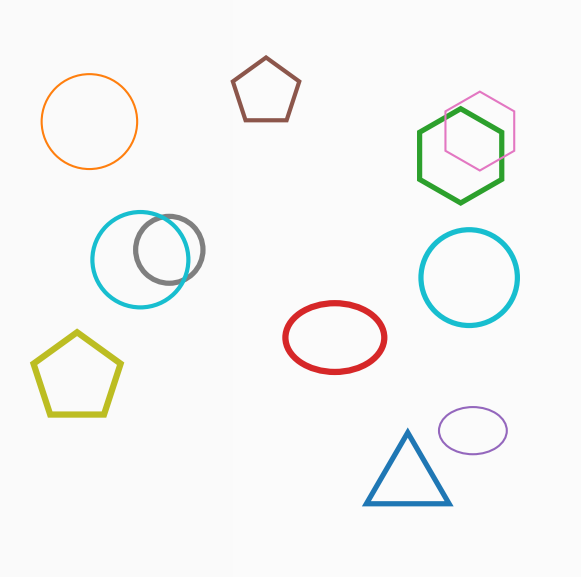[{"shape": "triangle", "thickness": 2.5, "radius": 0.41, "center": [0.702, 0.168]}, {"shape": "circle", "thickness": 1, "radius": 0.41, "center": [0.154, 0.789]}, {"shape": "hexagon", "thickness": 2.5, "radius": 0.41, "center": [0.793, 0.729]}, {"shape": "oval", "thickness": 3, "radius": 0.43, "center": [0.576, 0.415]}, {"shape": "oval", "thickness": 1, "radius": 0.29, "center": [0.814, 0.253]}, {"shape": "pentagon", "thickness": 2, "radius": 0.3, "center": [0.458, 0.839]}, {"shape": "hexagon", "thickness": 1, "radius": 0.34, "center": [0.826, 0.772]}, {"shape": "circle", "thickness": 2.5, "radius": 0.29, "center": [0.291, 0.567]}, {"shape": "pentagon", "thickness": 3, "radius": 0.39, "center": [0.133, 0.345]}, {"shape": "circle", "thickness": 2, "radius": 0.41, "center": [0.242, 0.549]}, {"shape": "circle", "thickness": 2.5, "radius": 0.41, "center": [0.807, 0.518]}]